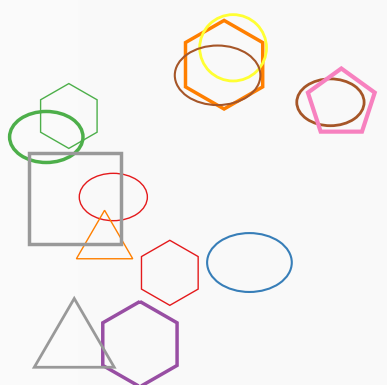[{"shape": "hexagon", "thickness": 1, "radius": 0.42, "center": [0.438, 0.291]}, {"shape": "oval", "thickness": 1, "radius": 0.44, "center": [0.292, 0.488]}, {"shape": "oval", "thickness": 1.5, "radius": 0.55, "center": [0.644, 0.318]}, {"shape": "hexagon", "thickness": 1, "radius": 0.42, "center": [0.178, 0.699]}, {"shape": "oval", "thickness": 2.5, "radius": 0.47, "center": [0.119, 0.644]}, {"shape": "hexagon", "thickness": 2.5, "radius": 0.55, "center": [0.361, 0.106]}, {"shape": "hexagon", "thickness": 2.5, "radius": 0.58, "center": [0.578, 0.832]}, {"shape": "triangle", "thickness": 1, "radius": 0.42, "center": [0.27, 0.37]}, {"shape": "circle", "thickness": 2, "radius": 0.43, "center": [0.602, 0.876]}, {"shape": "oval", "thickness": 2, "radius": 0.43, "center": [0.853, 0.734]}, {"shape": "oval", "thickness": 1.5, "radius": 0.55, "center": [0.562, 0.804]}, {"shape": "pentagon", "thickness": 3, "radius": 0.45, "center": [0.881, 0.731]}, {"shape": "triangle", "thickness": 2, "radius": 0.6, "center": [0.192, 0.106]}, {"shape": "square", "thickness": 2.5, "radius": 0.59, "center": [0.193, 0.486]}]